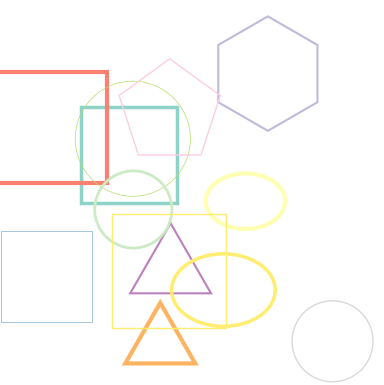[{"shape": "square", "thickness": 2.5, "radius": 0.62, "center": [0.336, 0.598]}, {"shape": "oval", "thickness": 3, "radius": 0.52, "center": [0.637, 0.477]}, {"shape": "hexagon", "thickness": 1.5, "radius": 0.74, "center": [0.696, 0.809]}, {"shape": "square", "thickness": 3, "radius": 0.73, "center": [0.133, 0.669]}, {"shape": "square", "thickness": 0.5, "radius": 0.59, "center": [0.121, 0.282]}, {"shape": "triangle", "thickness": 3, "radius": 0.52, "center": [0.416, 0.108]}, {"shape": "circle", "thickness": 0.5, "radius": 0.75, "center": [0.345, 0.64]}, {"shape": "pentagon", "thickness": 1, "radius": 0.69, "center": [0.441, 0.709]}, {"shape": "circle", "thickness": 1, "radius": 0.53, "center": [0.864, 0.114]}, {"shape": "triangle", "thickness": 1.5, "radius": 0.61, "center": [0.443, 0.299]}, {"shape": "circle", "thickness": 2, "radius": 0.5, "center": [0.346, 0.456]}, {"shape": "square", "thickness": 1, "radius": 0.74, "center": [0.439, 0.296]}, {"shape": "oval", "thickness": 2.5, "radius": 0.67, "center": [0.58, 0.246]}]